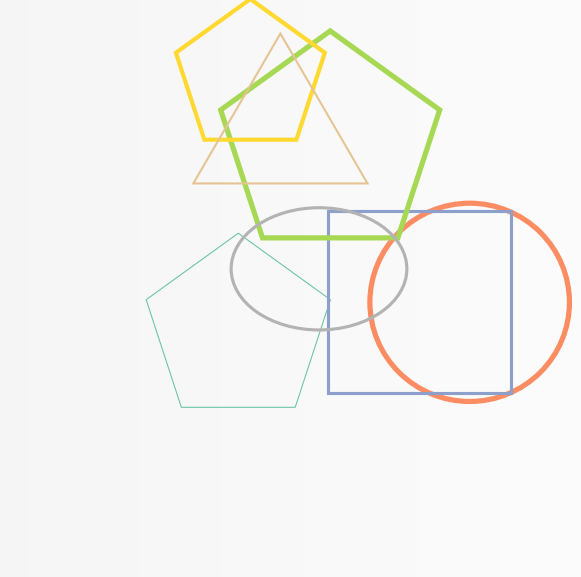[{"shape": "pentagon", "thickness": 0.5, "radius": 0.83, "center": [0.41, 0.429]}, {"shape": "circle", "thickness": 2.5, "radius": 0.86, "center": [0.808, 0.476]}, {"shape": "square", "thickness": 1.5, "radius": 0.79, "center": [0.721, 0.477]}, {"shape": "pentagon", "thickness": 2.5, "radius": 0.99, "center": [0.568, 0.747]}, {"shape": "pentagon", "thickness": 2, "radius": 0.67, "center": [0.431, 0.866]}, {"shape": "triangle", "thickness": 1, "radius": 0.86, "center": [0.482, 0.768]}, {"shape": "oval", "thickness": 1.5, "radius": 0.76, "center": [0.549, 0.534]}]